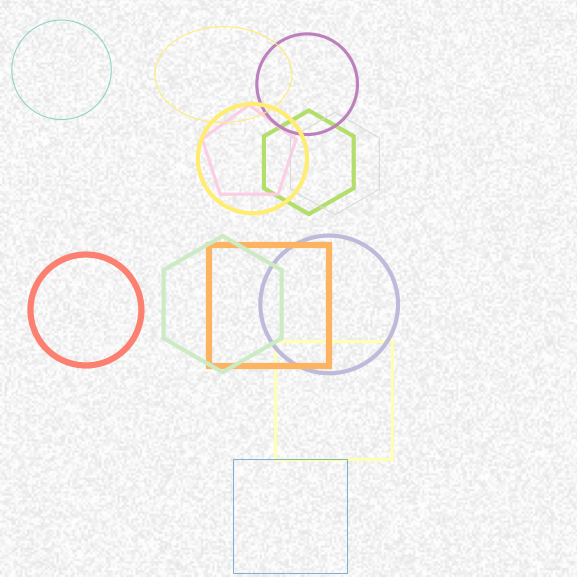[{"shape": "circle", "thickness": 0.5, "radius": 0.43, "center": [0.107, 0.878]}, {"shape": "square", "thickness": 1.5, "radius": 0.51, "center": [0.577, 0.307]}, {"shape": "circle", "thickness": 2, "radius": 0.6, "center": [0.57, 0.472]}, {"shape": "circle", "thickness": 3, "radius": 0.48, "center": [0.149, 0.462]}, {"shape": "square", "thickness": 0.5, "radius": 0.49, "center": [0.502, 0.105]}, {"shape": "square", "thickness": 3, "radius": 0.52, "center": [0.466, 0.471]}, {"shape": "hexagon", "thickness": 2, "radius": 0.45, "center": [0.535, 0.718]}, {"shape": "pentagon", "thickness": 1.5, "radius": 0.43, "center": [0.431, 0.732]}, {"shape": "hexagon", "thickness": 0.5, "radius": 0.44, "center": [0.58, 0.716]}, {"shape": "circle", "thickness": 1.5, "radius": 0.44, "center": [0.532, 0.853]}, {"shape": "hexagon", "thickness": 2, "radius": 0.59, "center": [0.385, 0.473]}, {"shape": "circle", "thickness": 2, "radius": 0.47, "center": [0.437, 0.725]}, {"shape": "oval", "thickness": 0.5, "radius": 0.59, "center": [0.387, 0.87]}]